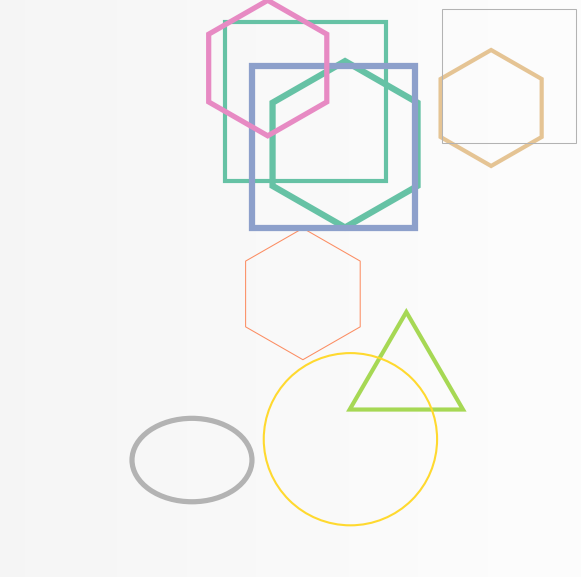[{"shape": "square", "thickness": 2, "radius": 0.69, "center": [0.526, 0.824]}, {"shape": "hexagon", "thickness": 3, "radius": 0.72, "center": [0.594, 0.749]}, {"shape": "hexagon", "thickness": 0.5, "radius": 0.57, "center": [0.521, 0.49]}, {"shape": "square", "thickness": 3, "radius": 0.7, "center": [0.574, 0.745]}, {"shape": "hexagon", "thickness": 2.5, "radius": 0.59, "center": [0.461, 0.881]}, {"shape": "triangle", "thickness": 2, "radius": 0.56, "center": [0.699, 0.346]}, {"shape": "circle", "thickness": 1, "radius": 0.75, "center": [0.603, 0.239]}, {"shape": "hexagon", "thickness": 2, "radius": 0.5, "center": [0.845, 0.812]}, {"shape": "square", "thickness": 0.5, "radius": 0.58, "center": [0.876, 0.868]}, {"shape": "oval", "thickness": 2.5, "radius": 0.52, "center": [0.33, 0.203]}]